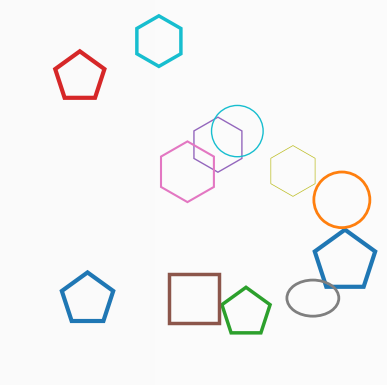[{"shape": "pentagon", "thickness": 3, "radius": 0.35, "center": [0.226, 0.223]}, {"shape": "pentagon", "thickness": 3, "radius": 0.41, "center": [0.89, 0.321]}, {"shape": "circle", "thickness": 2, "radius": 0.36, "center": [0.882, 0.481]}, {"shape": "pentagon", "thickness": 2.5, "radius": 0.33, "center": [0.635, 0.188]}, {"shape": "pentagon", "thickness": 3, "radius": 0.33, "center": [0.206, 0.8]}, {"shape": "hexagon", "thickness": 1, "radius": 0.36, "center": [0.562, 0.624]}, {"shape": "square", "thickness": 2.5, "radius": 0.32, "center": [0.5, 0.225]}, {"shape": "hexagon", "thickness": 1.5, "radius": 0.39, "center": [0.484, 0.554]}, {"shape": "oval", "thickness": 2, "radius": 0.33, "center": [0.807, 0.226]}, {"shape": "hexagon", "thickness": 0.5, "radius": 0.33, "center": [0.756, 0.556]}, {"shape": "hexagon", "thickness": 2.5, "radius": 0.33, "center": [0.41, 0.893]}, {"shape": "circle", "thickness": 1, "radius": 0.33, "center": [0.612, 0.66]}]